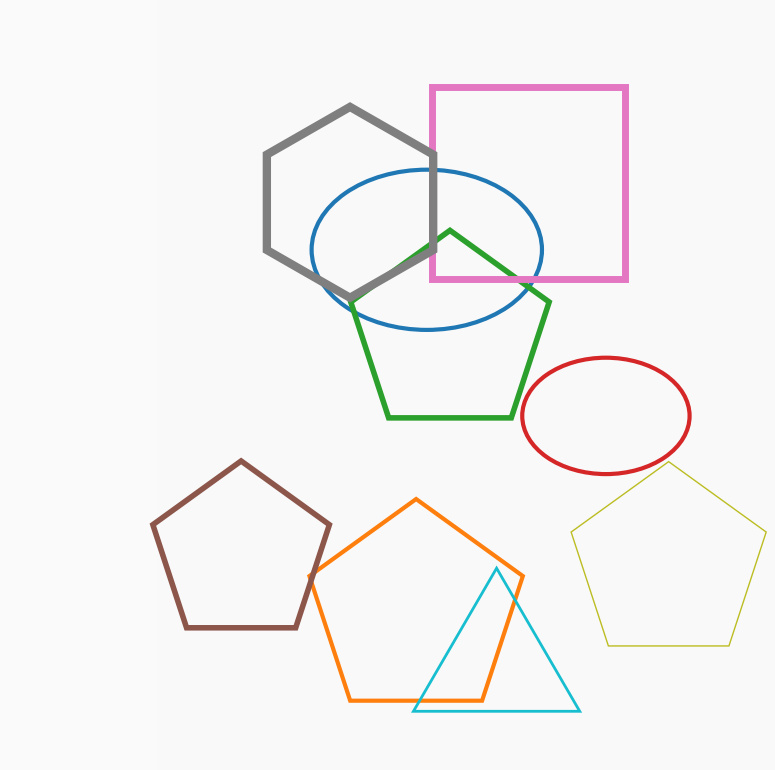[{"shape": "oval", "thickness": 1.5, "radius": 0.74, "center": [0.551, 0.676]}, {"shape": "pentagon", "thickness": 1.5, "radius": 0.72, "center": [0.537, 0.207]}, {"shape": "pentagon", "thickness": 2, "radius": 0.67, "center": [0.581, 0.566]}, {"shape": "oval", "thickness": 1.5, "radius": 0.54, "center": [0.782, 0.46]}, {"shape": "pentagon", "thickness": 2, "radius": 0.6, "center": [0.311, 0.282]}, {"shape": "square", "thickness": 2.5, "radius": 0.62, "center": [0.682, 0.763]}, {"shape": "hexagon", "thickness": 3, "radius": 0.62, "center": [0.452, 0.737]}, {"shape": "pentagon", "thickness": 0.5, "radius": 0.66, "center": [0.863, 0.268]}, {"shape": "triangle", "thickness": 1, "radius": 0.62, "center": [0.641, 0.138]}]